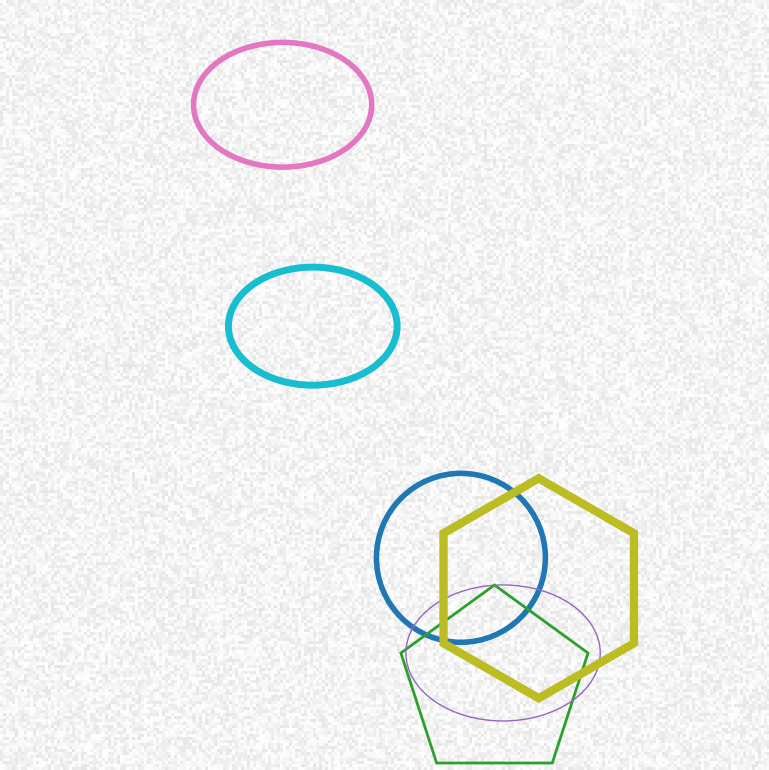[{"shape": "circle", "thickness": 2, "radius": 0.55, "center": [0.599, 0.276]}, {"shape": "pentagon", "thickness": 1, "radius": 0.64, "center": [0.642, 0.112]}, {"shape": "oval", "thickness": 0.5, "radius": 0.63, "center": [0.653, 0.152]}, {"shape": "oval", "thickness": 2, "radius": 0.58, "center": [0.367, 0.864]}, {"shape": "hexagon", "thickness": 3, "radius": 0.71, "center": [0.7, 0.236]}, {"shape": "oval", "thickness": 2.5, "radius": 0.55, "center": [0.406, 0.576]}]